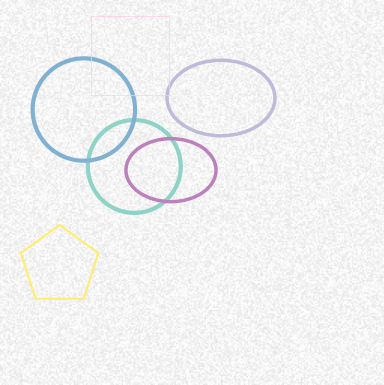[{"shape": "circle", "thickness": 3, "radius": 0.6, "center": [0.349, 0.568]}, {"shape": "oval", "thickness": 2.5, "radius": 0.7, "center": [0.574, 0.745]}, {"shape": "circle", "thickness": 3, "radius": 0.67, "center": [0.218, 0.715]}, {"shape": "square", "thickness": 0.5, "radius": 0.51, "center": [0.338, 0.855]}, {"shape": "oval", "thickness": 2.5, "radius": 0.58, "center": [0.444, 0.558]}, {"shape": "pentagon", "thickness": 1.5, "radius": 0.53, "center": [0.155, 0.31]}]